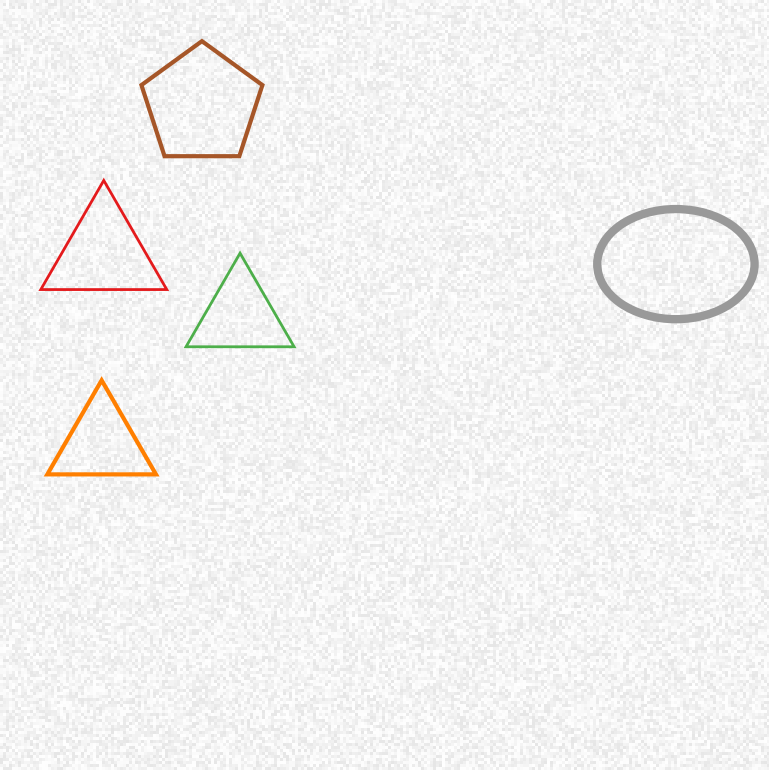[{"shape": "triangle", "thickness": 1, "radius": 0.47, "center": [0.135, 0.671]}, {"shape": "triangle", "thickness": 1, "radius": 0.41, "center": [0.312, 0.59]}, {"shape": "triangle", "thickness": 1.5, "radius": 0.41, "center": [0.132, 0.425]}, {"shape": "pentagon", "thickness": 1.5, "radius": 0.41, "center": [0.262, 0.864]}, {"shape": "oval", "thickness": 3, "radius": 0.51, "center": [0.878, 0.657]}]